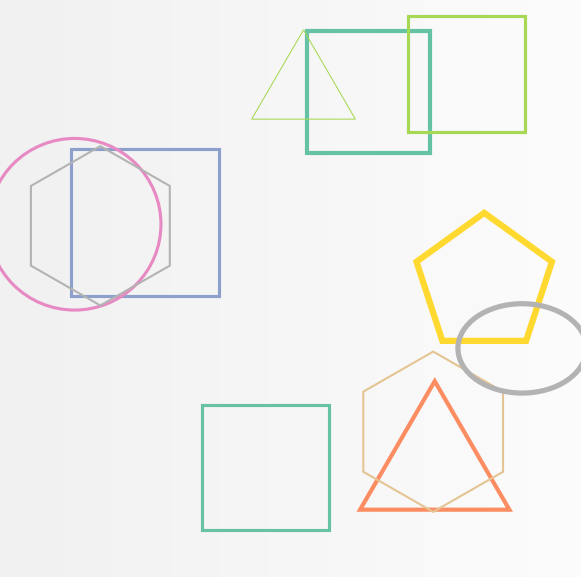[{"shape": "square", "thickness": 2, "radius": 0.53, "center": [0.634, 0.839]}, {"shape": "square", "thickness": 1.5, "radius": 0.54, "center": [0.457, 0.189]}, {"shape": "triangle", "thickness": 2, "radius": 0.74, "center": [0.748, 0.191]}, {"shape": "square", "thickness": 1.5, "radius": 0.64, "center": [0.249, 0.613]}, {"shape": "circle", "thickness": 1.5, "radius": 0.74, "center": [0.128, 0.611]}, {"shape": "square", "thickness": 1.5, "radius": 0.5, "center": [0.803, 0.871]}, {"shape": "triangle", "thickness": 0.5, "radius": 0.52, "center": [0.522, 0.844]}, {"shape": "pentagon", "thickness": 3, "radius": 0.61, "center": [0.833, 0.508]}, {"shape": "hexagon", "thickness": 1, "radius": 0.69, "center": [0.745, 0.252]}, {"shape": "oval", "thickness": 2.5, "radius": 0.55, "center": [0.898, 0.396]}, {"shape": "hexagon", "thickness": 1, "radius": 0.69, "center": [0.173, 0.608]}]